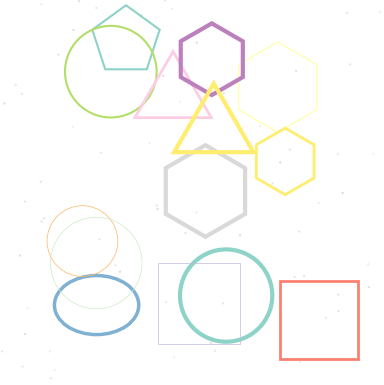[{"shape": "pentagon", "thickness": 1.5, "radius": 0.46, "center": [0.327, 0.894]}, {"shape": "circle", "thickness": 3, "radius": 0.6, "center": [0.587, 0.232]}, {"shape": "hexagon", "thickness": 1, "radius": 0.59, "center": [0.721, 0.774]}, {"shape": "square", "thickness": 0.5, "radius": 0.53, "center": [0.517, 0.211]}, {"shape": "square", "thickness": 2, "radius": 0.5, "center": [0.829, 0.169]}, {"shape": "oval", "thickness": 2.5, "radius": 0.55, "center": [0.251, 0.208]}, {"shape": "circle", "thickness": 0.5, "radius": 0.46, "center": [0.214, 0.374]}, {"shape": "circle", "thickness": 1.5, "radius": 0.59, "center": [0.288, 0.814]}, {"shape": "triangle", "thickness": 2, "radius": 0.57, "center": [0.45, 0.752]}, {"shape": "hexagon", "thickness": 3, "radius": 0.59, "center": [0.534, 0.504]}, {"shape": "hexagon", "thickness": 3, "radius": 0.47, "center": [0.55, 0.846]}, {"shape": "circle", "thickness": 0.5, "radius": 0.59, "center": [0.25, 0.317]}, {"shape": "hexagon", "thickness": 2, "radius": 0.43, "center": [0.741, 0.581]}, {"shape": "triangle", "thickness": 3, "radius": 0.59, "center": [0.555, 0.664]}]